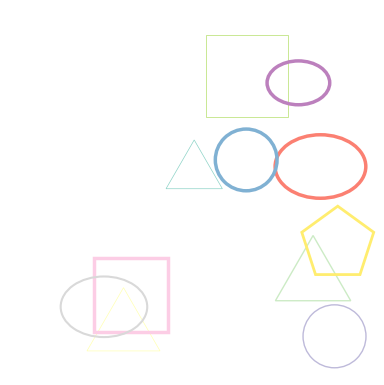[{"shape": "triangle", "thickness": 0.5, "radius": 0.42, "center": [0.504, 0.552]}, {"shape": "triangle", "thickness": 0.5, "radius": 0.55, "center": [0.321, 0.143]}, {"shape": "circle", "thickness": 1, "radius": 0.41, "center": [0.869, 0.126]}, {"shape": "oval", "thickness": 2.5, "radius": 0.59, "center": [0.832, 0.568]}, {"shape": "circle", "thickness": 2.5, "radius": 0.4, "center": [0.639, 0.585]}, {"shape": "square", "thickness": 0.5, "radius": 0.53, "center": [0.641, 0.803]}, {"shape": "square", "thickness": 2.5, "radius": 0.48, "center": [0.34, 0.234]}, {"shape": "oval", "thickness": 1.5, "radius": 0.56, "center": [0.27, 0.203]}, {"shape": "oval", "thickness": 2.5, "radius": 0.41, "center": [0.775, 0.785]}, {"shape": "triangle", "thickness": 1, "radius": 0.56, "center": [0.813, 0.275]}, {"shape": "pentagon", "thickness": 2, "radius": 0.49, "center": [0.877, 0.366]}]